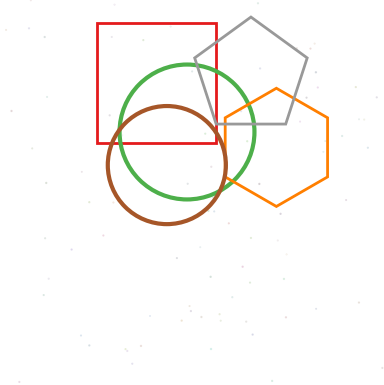[{"shape": "square", "thickness": 2, "radius": 0.78, "center": [0.407, 0.785]}, {"shape": "circle", "thickness": 3, "radius": 0.88, "center": [0.486, 0.657]}, {"shape": "hexagon", "thickness": 2, "radius": 0.77, "center": [0.718, 0.617]}, {"shape": "circle", "thickness": 3, "radius": 0.77, "center": [0.433, 0.571]}, {"shape": "pentagon", "thickness": 2, "radius": 0.77, "center": [0.652, 0.802]}]